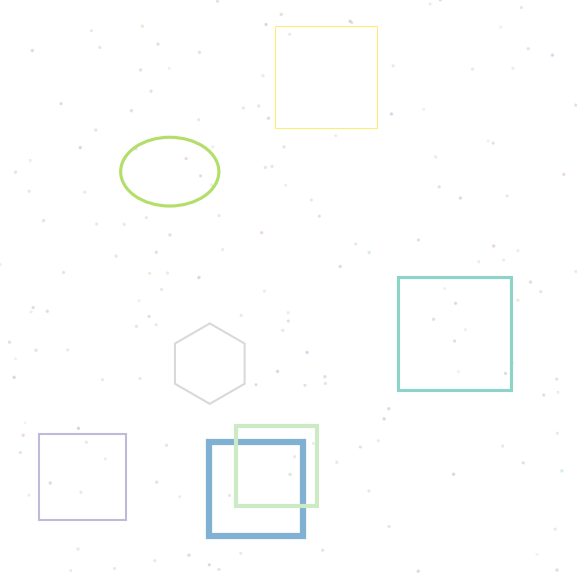[{"shape": "square", "thickness": 1.5, "radius": 0.49, "center": [0.787, 0.422]}, {"shape": "square", "thickness": 1, "radius": 0.38, "center": [0.143, 0.173]}, {"shape": "square", "thickness": 3, "radius": 0.41, "center": [0.444, 0.152]}, {"shape": "oval", "thickness": 1.5, "radius": 0.43, "center": [0.294, 0.702]}, {"shape": "hexagon", "thickness": 1, "radius": 0.35, "center": [0.363, 0.369]}, {"shape": "square", "thickness": 2, "radius": 0.35, "center": [0.479, 0.192]}, {"shape": "square", "thickness": 0.5, "radius": 0.44, "center": [0.565, 0.865]}]